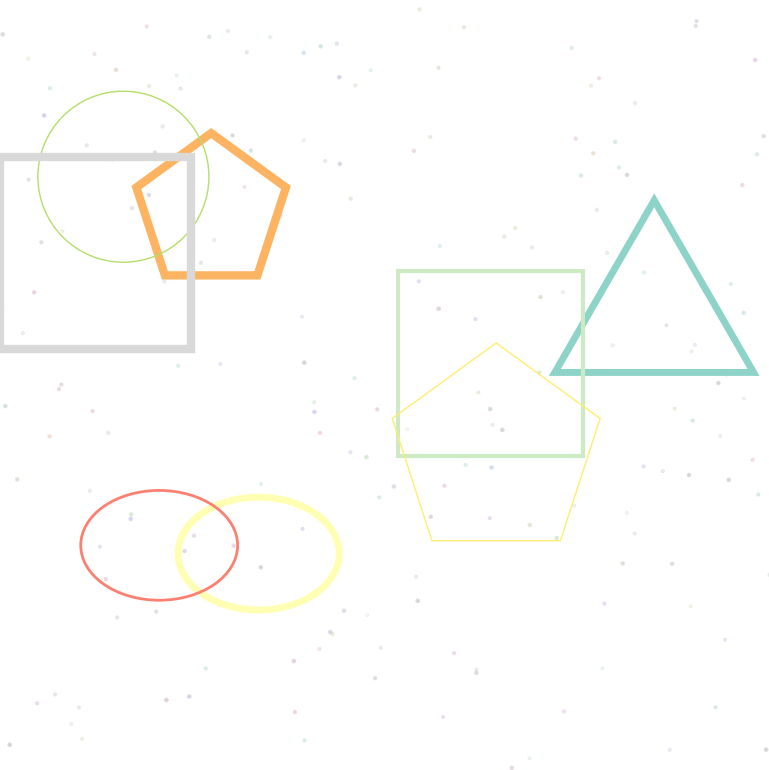[{"shape": "triangle", "thickness": 2.5, "radius": 0.75, "center": [0.85, 0.591]}, {"shape": "oval", "thickness": 2.5, "radius": 0.52, "center": [0.336, 0.281]}, {"shape": "oval", "thickness": 1, "radius": 0.51, "center": [0.207, 0.292]}, {"shape": "pentagon", "thickness": 3, "radius": 0.51, "center": [0.274, 0.725]}, {"shape": "circle", "thickness": 0.5, "radius": 0.56, "center": [0.16, 0.77]}, {"shape": "square", "thickness": 3, "radius": 0.62, "center": [0.124, 0.672]}, {"shape": "square", "thickness": 1.5, "radius": 0.6, "center": [0.637, 0.528]}, {"shape": "pentagon", "thickness": 0.5, "radius": 0.71, "center": [0.644, 0.413]}]